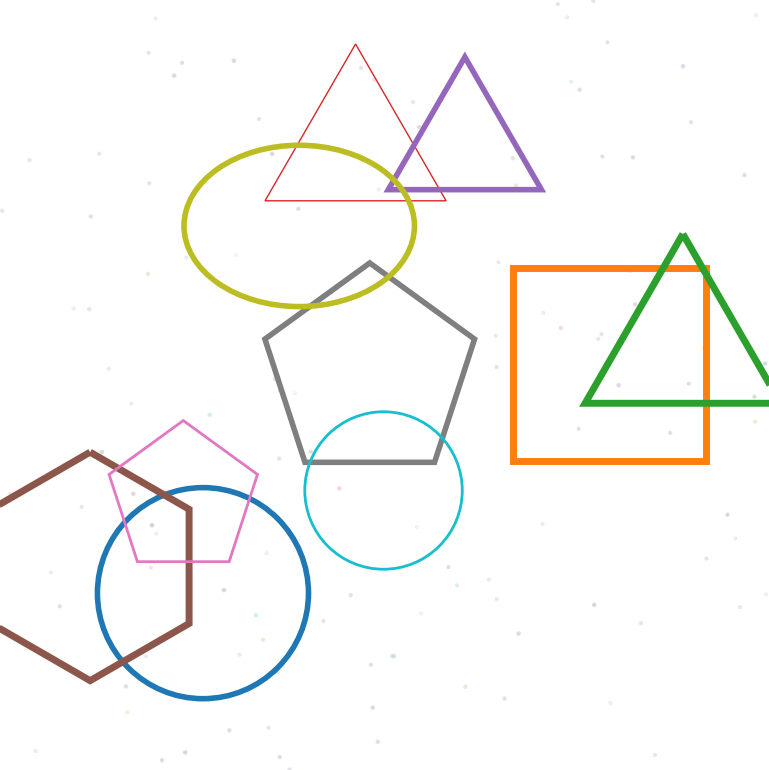[{"shape": "circle", "thickness": 2, "radius": 0.69, "center": [0.264, 0.23]}, {"shape": "square", "thickness": 2.5, "radius": 0.63, "center": [0.792, 0.526]}, {"shape": "triangle", "thickness": 2.5, "radius": 0.73, "center": [0.887, 0.55]}, {"shape": "triangle", "thickness": 0.5, "radius": 0.68, "center": [0.462, 0.807]}, {"shape": "triangle", "thickness": 2, "radius": 0.57, "center": [0.604, 0.811]}, {"shape": "hexagon", "thickness": 2.5, "radius": 0.74, "center": [0.117, 0.264]}, {"shape": "pentagon", "thickness": 1, "radius": 0.51, "center": [0.238, 0.353]}, {"shape": "pentagon", "thickness": 2, "radius": 0.72, "center": [0.48, 0.515]}, {"shape": "oval", "thickness": 2, "radius": 0.75, "center": [0.389, 0.707]}, {"shape": "circle", "thickness": 1, "radius": 0.51, "center": [0.498, 0.363]}]